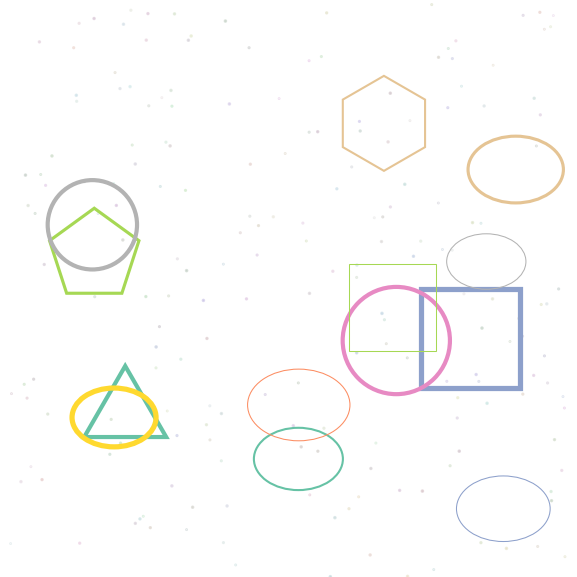[{"shape": "oval", "thickness": 1, "radius": 0.39, "center": [0.517, 0.204]}, {"shape": "triangle", "thickness": 2, "radius": 0.41, "center": [0.217, 0.283]}, {"shape": "oval", "thickness": 0.5, "radius": 0.44, "center": [0.517, 0.298]}, {"shape": "oval", "thickness": 0.5, "radius": 0.41, "center": [0.872, 0.118]}, {"shape": "square", "thickness": 2.5, "radius": 0.43, "center": [0.815, 0.413]}, {"shape": "circle", "thickness": 2, "radius": 0.46, "center": [0.686, 0.409]}, {"shape": "pentagon", "thickness": 1.5, "radius": 0.41, "center": [0.163, 0.557]}, {"shape": "square", "thickness": 0.5, "radius": 0.38, "center": [0.679, 0.467]}, {"shape": "oval", "thickness": 2.5, "radius": 0.36, "center": [0.197, 0.276]}, {"shape": "oval", "thickness": 1.5, "radius": 0.41, "center": [0.893, 0.706]}, {"shape": "hexagon", "thickness": 1, "radius": 0.41, "center": [0.665, 0.786]}, {"shape": "oval", "thickness": 0.5, "radius": 0.34, "center": [0.842, 0.546]}, {"shape": "circle", "thickness": 2, "radius": 0.39, "center": [0.16, 0.61]}]